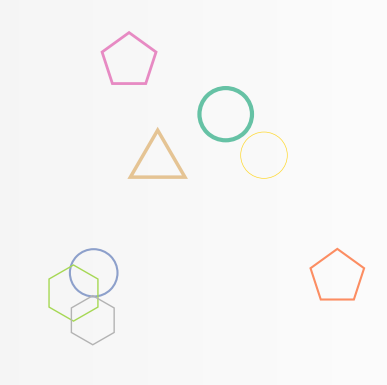[{"shape": "circle", "thickness": 3, "radius": 0.34, "center": [0.583, 0.703]}, {"shape": "pentagon", "thickness": 1.5, "radius": 0.36, "center": [0.871, 0.281]}, {"shape": "circle", "thickness": 1.5, "radius": 0.31, "center": [0.242, 0.291]}, {"shape": "pentagon", "thickness": 2, "radius": 0.37, "center": [0.333, 0.842]}, {"shape": "hexagon", "thickness": 1, "radius": 0.36, "center": [0.19, 0.239]}, {"shape": "circle", "thickness": 0.5, "radius": 0.3, "center": [0.681, 0.597]}, {"shape": "triangle", "thickness": 2.5, "radius": 0.41, "center": [0.407, 0.581]}, {"shape": "hexagon", "thickness": 1, "radius": 0.32, "center": [0.239, 0.168]}]